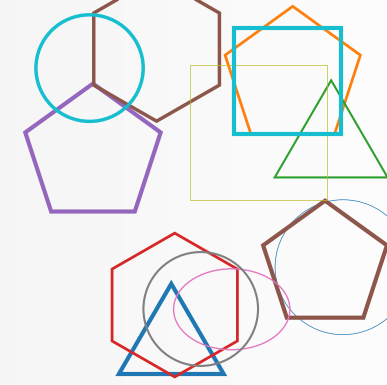[{"shape": "triangle", "thickness": 3, "radius": 0.78, "center": [0.442, 0.107]}, {"shape": "circle", "thickness": 0.5, "radius": 0.88, "center": [0.885, 0.306]}, {"shape": "pentagon", "thickness": 2, "radius": 0.92, "center": [0.755, 0.8]}, {"shape": "triangle", "thickness": 1.5, "radius": 0.84, "center": [0.855, 0.623]}, {"shape": "hexagon", "thickness": 2, "radius": 0.93, "center": [0.451, 0.208]}, {"shape": "pentagon", "thickness": 3, "radius": 0.92, "center": [0.24, 0.599]}, {"shape": "pentagon", "thickness": 3, "radius": 0.84, "center": [0.839, 0.311]}, {"shape": "hexagon", "thickness": 2.5, "radius": 0.94, "center": [0.404, 0.873]}, {"shape": "oval", "thickness": 1, "radius": 0.75, "center": [0.598, 0.197]}, {"shape": "circle", "thickness": 1.5, "radius": 0.74, "center": [0.518, 0.197]}, {"shape": "square", "thickness": 0.5, "radius": 0.88, "center": [0.667, 0.656]}, {"shape": "circle", "thickness": 2.5, "radius": 0.69, "center": [0.231, 0.823]}, {"shape": "square", "thickness": 3, "radius": 0.69, "center": [0.742, 0.79]}]